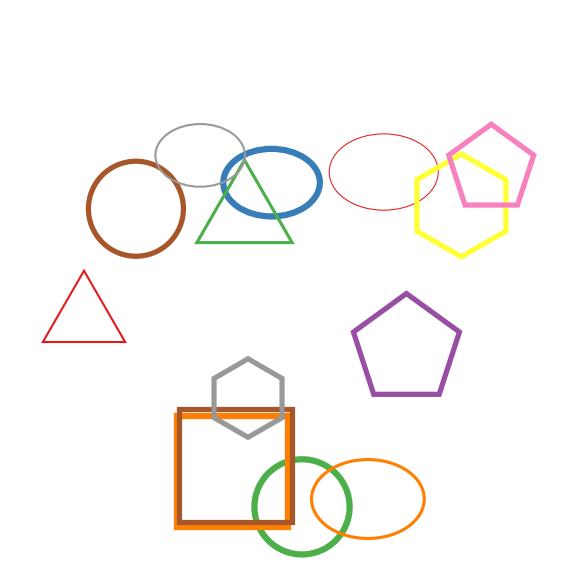[{"shape": "triangle", "thickness": 1, "radius": 0.41, "center": [0.145, 0.448]}, {"shape": "oval", "thickness": 0.5, "radius": 0.47, "center": [0.664, 0.701]}, {"shape": "oval", "thickness": 3, "radius": 0.42, "center": [0.47, 0.683]}, {"shape": "triangle", "thickness": 1.5, "radius": 0.48, "center": [0.423, 0.627]}, {"shape": "circle", "thickness": 3, "radius": 0.41, "center": [0.523, 0.121]}, {"shape": "pentagon", "thickness": 2.5, "radius": 0.48, "center": [0.704, 0.394]}, {"shape": "oval", "thickness": 1.5, "radius": 0.49, "center": [0.637, 0.135]}, {"shape": "square", "thickness": 3, "radius": 0.48, "center": [0.403, 0.182]}, {"shape": "hexagon", "thickness": 2.5, "radius": 0.44, "center": [0.799, 0.643]}, {"shape": "square", "thickness": 2.5, "radius": 0.49, "center": [0.407, 0.193]}, {"shape": "circle", "thickness": 2.5, "radius": 0.41, "center": [0.235, 0.638]}, {"shape": "pentagon", "thickness": 2.5, "radius": 0.39, "center": [0.851, 0.707]}, {"shape": "hexagon", "thickness": 2.5, "radius": 0.34, "center": [0.429, 0.31]}, {"shape": "oval", "thickness": 1, "radius": 0.39, "center": [0.347, 0.73]}]